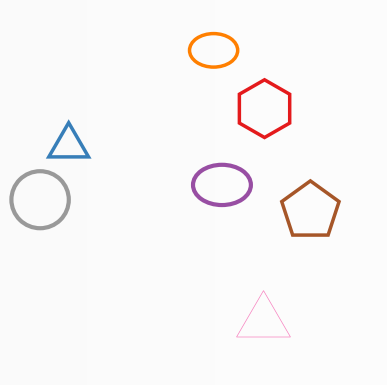[{"shape": "hexagon", "thickness": 2.5, "radius": 0.37, "center": [0.683, 0.718]}, {"shape": "triangle", "thickness": 2.5, "radius": 0.3, "center": [0.177, 0.622]}, {"shape": "oval", "thickness": 3, "radius": 0.37, "center": [0.573, 0.52]}, {"shape": "oval", "thickness": 2.5, "radius": 0.31, "center": [0.551, 0.869]}, {"shape": "pentagon", "thickness": 2.5, "radius": 0.39, "center": [0.801, 0.452]}, {"shape": "triangle", "thickness": 0.5, "radius": 0.4, "center": [0.68, 0.165]}, {"shape": "circle", "thickness": 3, "radius": 0.37, "center": [0.103, 0.481]}]